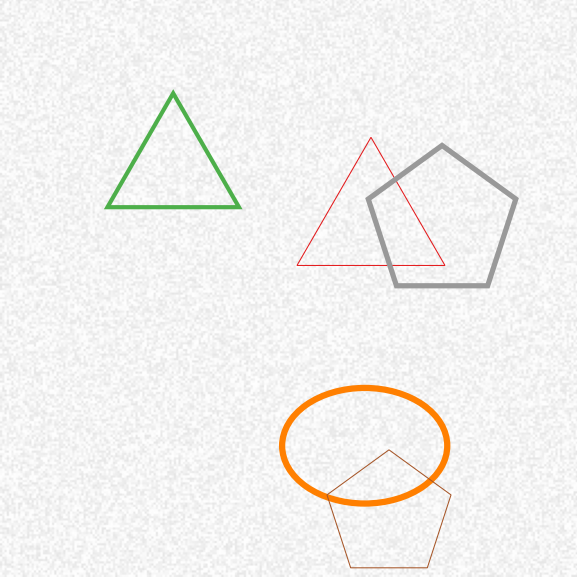[{"shape": "triangle", "thickness": 0.5, "radius": 0.74, "center": [0.642, 0.613]}, {"shape": "triangle", "thickness": 2, "radius": 0.66, "center": [0.3, 0.706]}, {"shape": "oval", "thickness": 3, "radius": 0.71, "center": [0.631, 0.227]}, {"shape": "pentagon", "thickness": 0.5, "radius": 0.56, "center": [0.674, 0.107]}, {"shape": "pentagon", "thickness": 2.5, "radius": 0.67, "center": [0.765, 0.613]}]